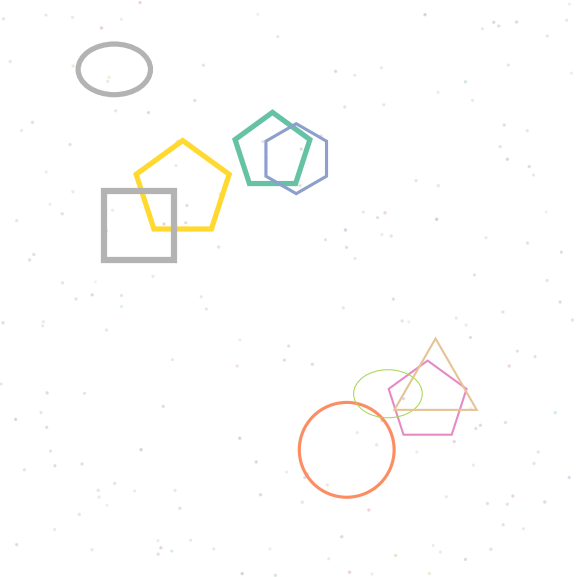[{"shape": "pentagon", "thickness": 2.5, "radius": 0.34, "center": [0.472, 0.736]}, {"shape": "circle", "thickness": 1.5, "radius": 0.41, "center": [0.6, 0.22]}, {"shape": "hexagon", "thickness": 1.5, "radius": 0.3, "center": [0.513, 0.724]}, {"shape": "pentagon", "thickness": 1, "radius": 0.35, "center": [0.74, 0.304]}, {"shape": "oval", "thickness": 0.5, "radius": 0.3, "center": [0.672, 0.317]}, {"shape": "pentagon", "thickness": 2.5, "radius": 0.42, "center": [0.316, 0.671]}, {"shape": "triangle", "thickness": 1, "radius": 0.41, "center": [0.754, 0.331]}, {"shape": "oval", "thickness": 2.5, "radius": 0.31, "center": [0.198, 0.879]}, {"shape": "square", "thickness": 3, "radius": 0.3, "center": [0.24, 0.609]}]